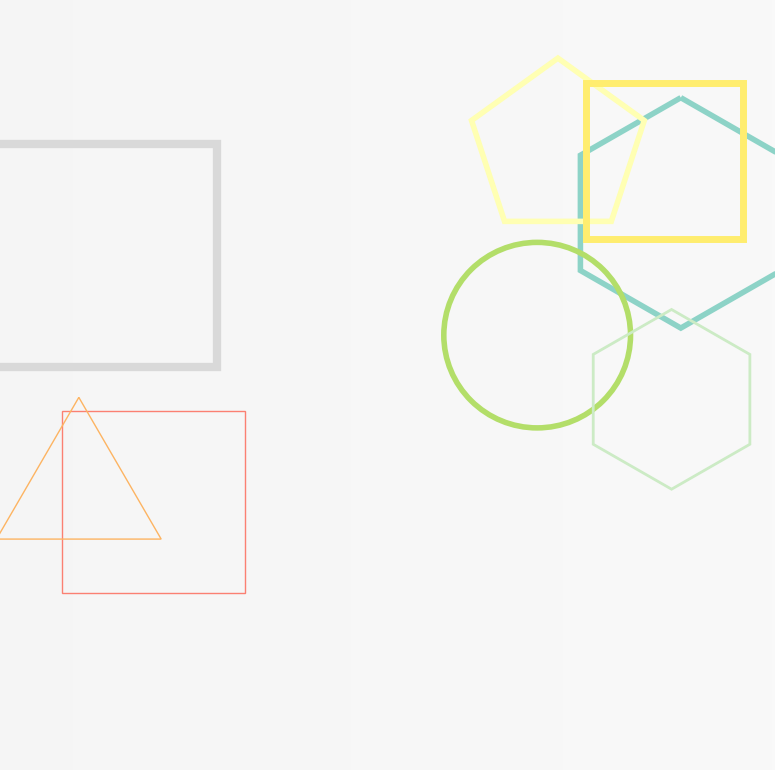[{"shape": "hexagon", "thickness": 2, "radius": 0.75, "center": [0.878, 0.724]}, {"shape": "pentagon", "thickness": 2, "radius": 0.59, "center": [0.72, 0.807]}, {"shape": "square", "thickness": 0.5, "radius": 0.59, "center": [0.198, 0.348]}, {"shape": "triangle", "thickness": 0.5, "radius": 0.61, "center": [0.102, 0.361]}, {"shape": "circle", "thickness": 2, "radius": 0.6, "center": [0.693, 0.565]}, {"shape": "square", "thickness": 3, "radius": 0.72, "center": [0.136, 0.668]}, {"shape": "hexagon", "thickness": 1, "radius": 0.58, "center": [0.867, 0.481]}, {"shape": "square", "thickness": 2.5, "radius": 0.51, "center": [0.857, 0.791]}]